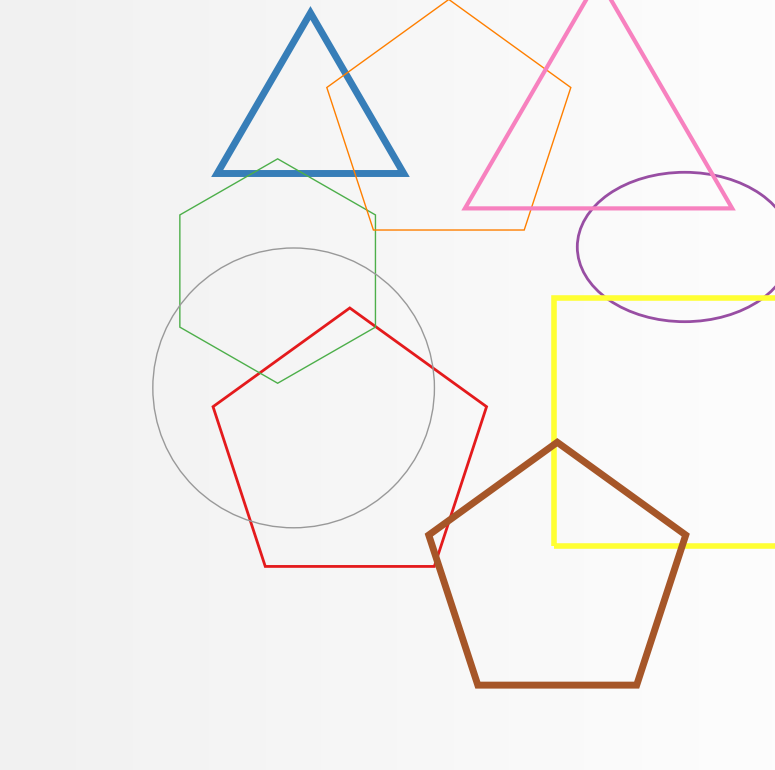[{"shape": "pentagon", "thickness": 1, "radius": 0.93, "center": [0.451, 0.414]}, {"shape": "triangle", "thickness": 2.5, "radius": 0.69, "center": [0.401, 0.844]}, {"shape": "hexagon", "thickness": 0.5, "radius": 0.73, "center": [0.358, 0.648]}, {"shape": "oval", "thickness": 1, "radius": 0.69, "center": [0.883, 0.679]}, {"shape": "pentagon", "thickness": 0.5, "radius": 0.83, "center": [0.579, 0.835]}, {"shape": "square", "thickness": 2, "radius": 0.81, "center": [0.876, 0.452]}, {"shape": "pentagon", "thickness": 2.5, "radius": 0.87, "center": [0.719, 0.251]}, {"shape": "triangle", "thickness": 1.5, "radius": 1.0, "center": [0.772, 0.829]}, {"shape": "circle", "thickness": 0.5, "radius": 0.91, "center": [0.379, 0.496]}]